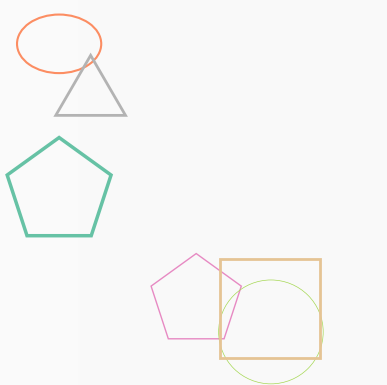[{"shape": "pentagon", "thickness": 2.5, "radius": 0.7, "center": [0.153, 0.502]}, {"shape": "oval", "thickness": 1.5, "radius": 0.54, "center": [0.153, 0.886]}, {"shape": "pentagon", "thickness": 1, "radius": 0.61, "center": [0.506, 0.219]}, {"shape": "circle", "thickness": 0.5, "radius": 0.67, "center": [0.699, 0.138]}, {"shape": "square", "thickness": 2, "radius": 0.64, "center": [0.696, 0.199]}, {"shape": "triangle", "thickness": 2, "radius": 0.52, "center": [0.234, 0.752]}]